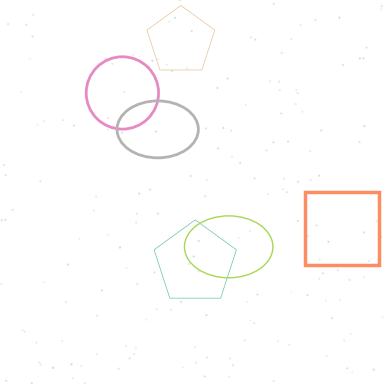[{"shape": "pentagon", "thickness": 0.5, "radius": 0.56, "center": [0.507, 0.316]}, {"shape": "square", "thickness": 2.5, "radius": 0.48, "center": [0.888, 0.407]}, {"shape": "circle", "thickness": 2, "radius": 0.47, "center": [0.318, 0.759]}, {"shape": "oval", "thickness": 1, "radius": 0.57, "center": [0.594, 0.359]}, {"shape": "pentagon", "thickness": 0.5, "radius": 0.46, "center": [0.47, 0.893]}, {"shape": "oval", "thickness": 2, "radius": 0.53, "center": [0.41, 0.664]}]